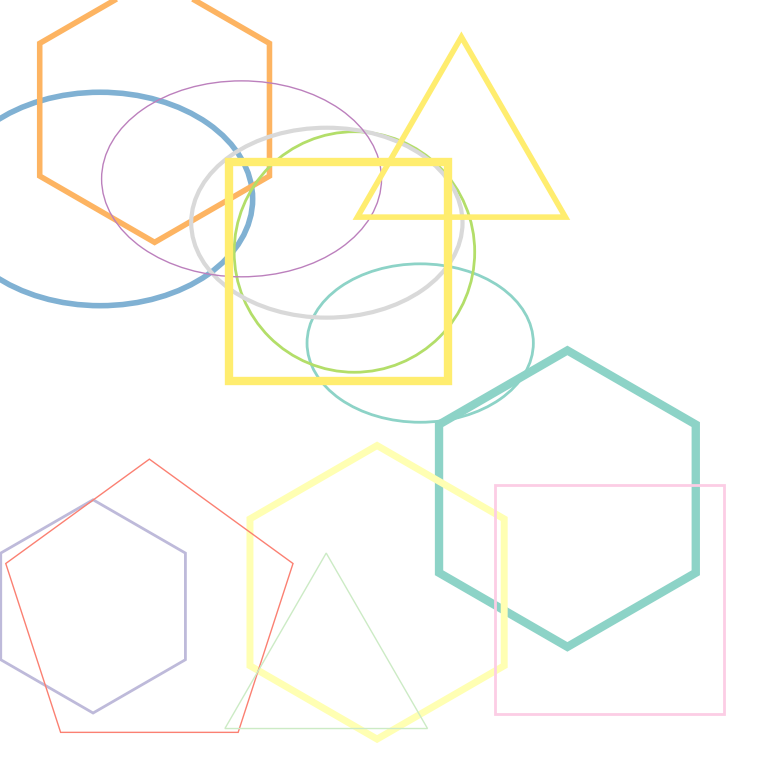[{"shape": "oval", "thickness": 1, "radius": 0.73, "center": [0.546, 0.554]}, {"shape": "hexagon", "thickness": 3, "radius": 0.96, "center": [0.737, 0.352]}, {"shape": "hexagon", "thickness": 2.5, "radius": 0.95, "center": [0.49, 0.231]}, {"shape": "hexagon", "thickness": 1, "radius": 0.69, "center": [0.121, 0.212]}, {"shape": "pentagon", "thickness": 0.5, "radius": 0.98, "center": [0.194, 0.208]}, {"shape": "oval", "thickness": 2, "radius": 0.99, "center": [0.13, 0.742]}, {"shape": "hexagon", "thickness": 2, "radius": 0.86, "center": [0.201, 0.858]}, {"shape": "circle", "thickness": 1, "radius": 0.78, "center": [0.46, 0.673]}, {"shape": "square", "thickness": 1, "radius": 0.74, "center": [0.791, 0.221]}, {"shape": "oval", "thickness": 1.5, "radius": 0.88, "center": [0.424, 0.711]}, {"shape": "oval", "thickness": 0.5, "radius": 0.91, "center": [0.314, 0.768]}, {"shape": "triangle", "thickness": 0.5, "radius": 0.76, "center": [0.424, 0.13]}, {"shape": "triangle", "thickness": 2, "radius": 0.78, "center": [0.599, 0.796]}, {"shape": "square", "thickness": 3, "radius": 0.71, "center": [0.44, 0.647]}]